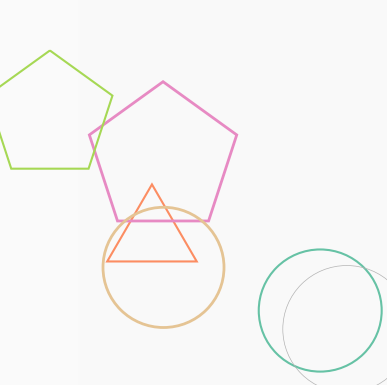[{"shape": "circle", "thickness": 1.5, "radius": 0.79, "center": [0.826, 0.193]}, {"shape": "triangle", "thickness": 1.5, "radius": 0.67, "center": [0.392, 0.388]}, {"shape": "pentagon", "thickness": 2, "radius": 1.0, "center": [0.421, 0.588]}, {"shape": "pentagon", "thickness": 1.5, "radius": 0.85, "center": [0.129, 0.699]}, {"shape": "circle", "thickness": 2, "radius": 0.78, "center": [0.422, 0.305]}, {"shape": "circle", "thickness": 0.5, "radius": 0.83, "center": [0.895, 0.145]}]